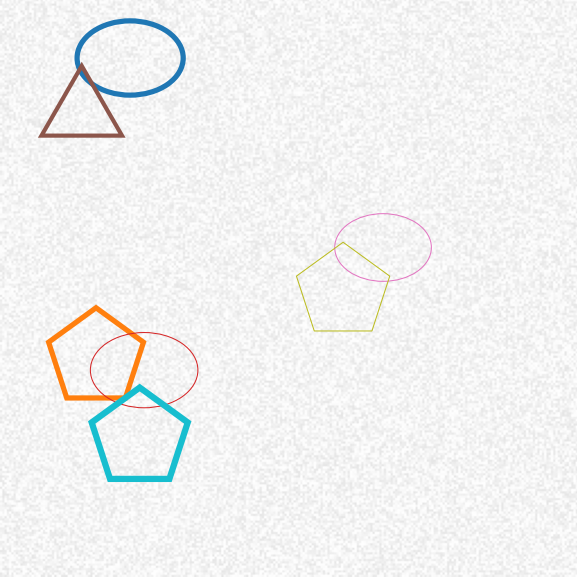[{"shape": "oval", "thickness": 2.5, "radius": 0.46, "center": [0.225, 0.899]}, {"shape": "pentagon", "thickness": 2.5, "radius": 0.43, "center": [0.166, 0.38]}, {"shape": "oval", "thickness": 0.5, "radius": 0.47, "center": [0.25, 0.358]}, {"shape": "triangle", "thickness": 2, "radius": 0.4, "center": [0.142, 0.805]}, {"shape": "oval", "thickness": 0.5, "radius": 0.42, "center": [0.663, 0.571]}, {"shape": "pentagon", "thickness": 0.5, "radius": 0.42, "center": [0.594, 0.495]}, {"shape": "pentagon", "thickness": 3, "radius": 0.44, "center": [0.242, 0.241]}]